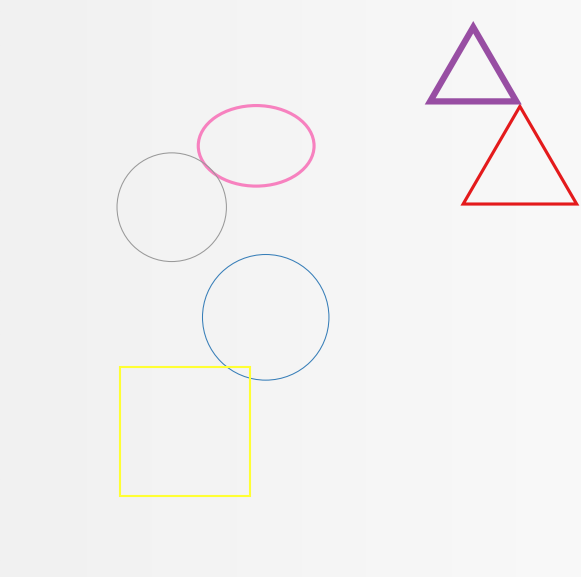[{"shape": "triangle", "thickness": 1.5, "radius": 0.56, "center": [0.894, 0.702]}, {"shape": "circle", "thickness": 0.5, "radius": 0.54, "center": [0.457, 0.45]}, {"shape": "triangle", "thickness": 3, "radius": 0.43, "center": [0.814, 0.866]}, {"shape": "square", "thickness": 1, "radius": 0.56, "center": [0.318, 0.252]}, {"shape": "oval", "thickness": 1.5, "radius": 0.5, "center": [0.441, 0.747]}, {"shape": "circle", "thickness": 0.5, "radius": 0.47, "center": [0.295, 0.64]}]